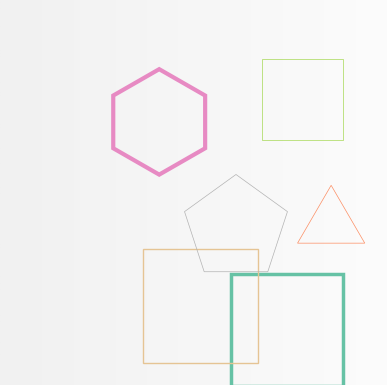[{"shape": "square", "thickness": 2.5, "radius": 0.72, "center": [0.74, 0.143]}, {"shape": "triangle", "thickness": 0.5, "radius": 0.5, "center": [0.855, 0.419]}, {"shape": "hexagon", "thickness": 3, "radius": 0.68, "center": [0.411, 0.683]}, {"shape": "square", "thickness": 0.5, "radius": 0.52, "center": [0.781, 0.742]}, {"shape": "square", "thickness": 1, "radius": 0.74, "center": [0.517, 0.205]}, {"shape": "pentagon", "thickness": 0.5, "radius": 0.7, "center": [0.609, 0.407]}]